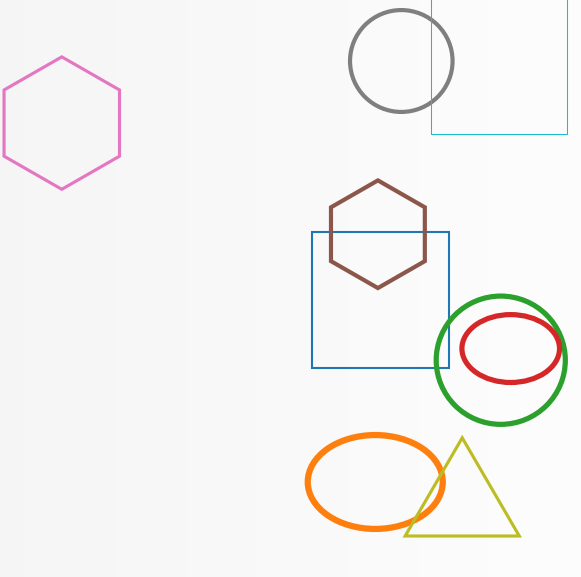[{"shape": "square", "thickness": 1, "radius": 0.59, "center": [0.654, 0.48]}, {"shape": "oval", "thickness": 3, "radius": 0.58, "center": [0.646, 0.165]}, {"shape": "circle", "thickness": 2.5, "radius": 0.56, "center": [0.862, 0.375]}, {"shape": "oval", "thickness": 2.5, "radius": 0.42, "center": [0.879, 0.396]}, {"shape": "hexagon", "thickness": 2, "radius": 0.47, "center": [0.65, 0.594]}, {"shape": "hexagon", "thickness": 1.5, "radius": 0.57, "center": [0.106, 0.786]}, {"shape": "circle", "thickness": 2, "radius": 0.44, "center": [0.69, 0.893]}, {"shape": "triangle", "thickness": 1.5, "radius": 0.57, "center": [0.795, 0.128]}, {"shape": "square", "thickness": 0.5, "radius": 0.58, "center": [0.858, 0.884]}]